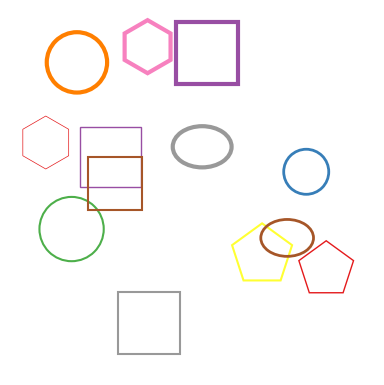[{"shape": "hexagon", "thickness": 0.5, "radius": 0.34, "center": [0.119, 0.63]}, {"shape": "pentagon", "thickness": 1, "radius": 0.37, "center": [0.847, 0.3]}, {"shape": "circle", "thickness": 2, "radius": 0.29, "center": [0.795, 0.554]}, {"shape": "circle", "thickness": 1.5, "radius": 0.42, "center": [0.186, 0.405]}, {"shape": "square", "thickness": 3, "radius": 0.4, "center": [0.538, 0.863]}, {"shape": "square", "thickness": 1, "radius": 0.39, "center": [0.288, 0.592]}, {"shape": "circle", "thickness": 3, "radius": 0.39, "center": [0.2, 0.838]}, {"shape": "pentagon", "thickness": 1.5, "radius": 0.41, "center": [0.681, 0.338]}, {"shape": "oval", "thickness": 2, "radius": 0.34, "center": [0.746, 0.382]}, {"shape": "square", "thickness": 1.5, "radius": 0.35, "center": [0.298, 0.523]}, {"shape": "hexagon", "thickness": 3, "radius": 0.34, "center": [0.383, 0.879]}, {"shape": "square", "thickness": 1.5, "radius": 0.4, "center": [0.387, 0.162]}, {"shape": "oval", "thickness": 3, "radius": 0.38, "center": [0.525, 0.619]}]